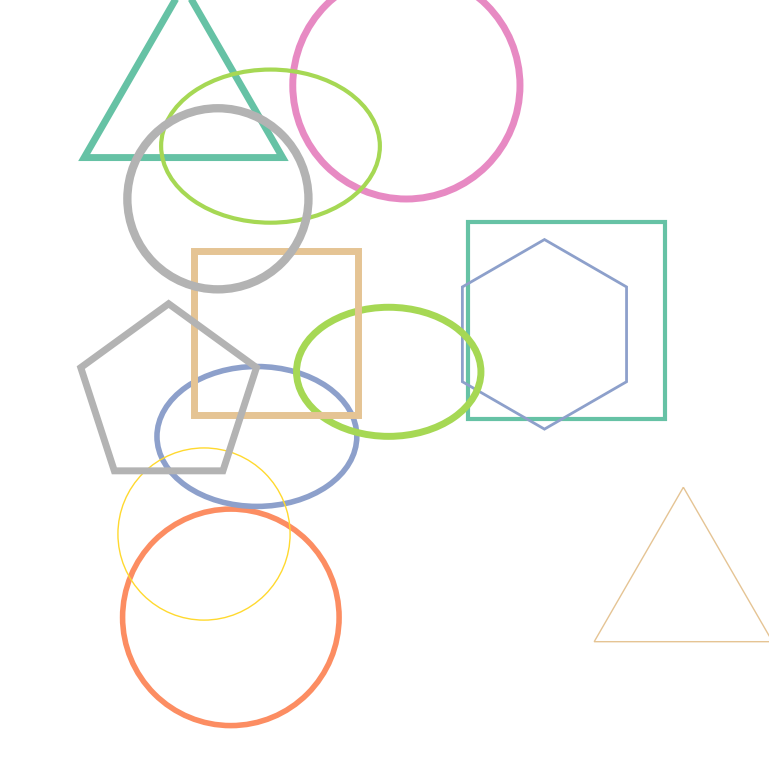[{"shape": "triangle", "thickness": 2.5, "radius": 0.74, "center": [0.238, 0.87]}, {"shape": "square", "thickness": 1.5, "radius": 0.64, "center": [0.735, 0.584]}, {"shape": "circle", "thickness": 2, "radius": 0.7, "center": [0.3, 0.198]}, {"shape": "oval", "thickness": 2, "radius": 0.65, "center": [0.334, 0.433]}, {"shape": "hexagon", "thickness": 1, "radius": 0.62, "center": [0.707, 0.566]}, {"shape": "circle", "thickness": 2.5, "radius": 0.74, "center": [0.528, 0.889]}, {"shape": "oval", "thickness": 2.5, "radius": 0.6, "center": [0.505, 0.517]}, {"shape": "oval", "thickness": 1.5, "radius": 0.71, "center": [0.351, 0.81]}, {"shape": "circle", "thickness": 0.5, "radius": 0.56, "center": [0.265, 0.306]}, {"shape": "square", "thickness": 2.5, "radius": 0.53, "center": [0.358, 0.567]}, {"shape": "triangle", "thickness": 0.5, "radius": 0.67, "center": [0.887, 0.233]}, {"shape": "circle", "thickness": 3, "radius": 0.59, "center": [0.283, 0.742]}, {"shape": "pentagon", "thickness": 2.5, "radius": 0.6, "center": [0.219, 0.486]}]